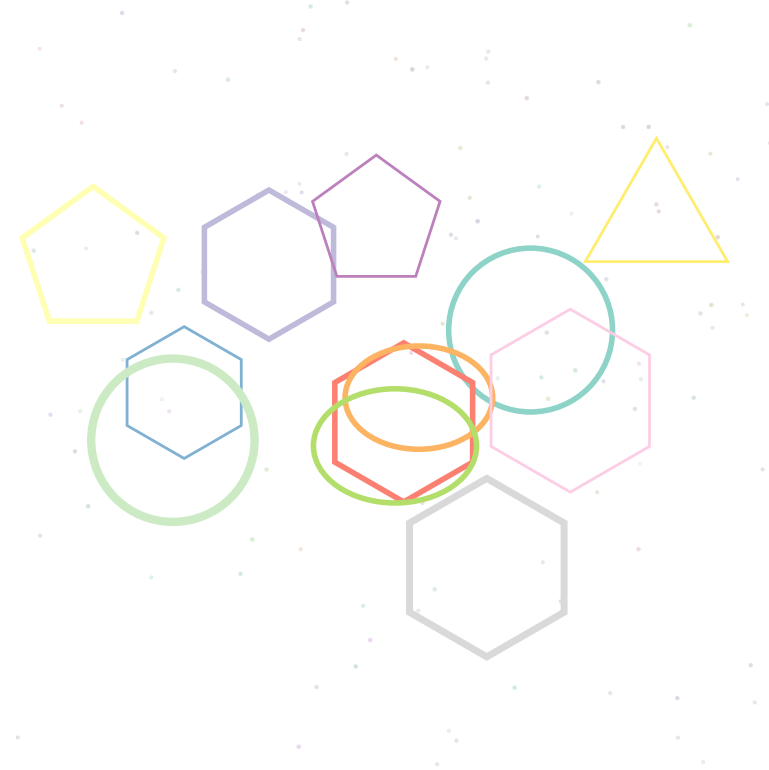[{"shape": "circle", "thickness": 2, "radius": 0.53, "center": [0.689, 0.571]}, {"shape": "pentagon", "thickness": 2, "radius": 0.48, "center": [0.121, 0.661]}, {"shape": "hexagon", "thickness": 2, "radius": 0.48, "center": [0.349, 0.656]}, {"shape": "hexagon", "thickness": 2, "radius": 0.52, "center": [0.524, 0.451]}, {"shape": "hexagon", "thickness": 1, "radius": 0.43, "center": [0.239, 0.49]}, {"shape": "oval", "thickness": 2, "radius": 0.48, "center": [0.544, 0.484]}, {"shape": "oval", "thickness": 2, "radius": 0.53, "center": [0.513, 0.421]}, {"shape": "hexagon", "thickness": 1, "radius": 0.59, "center": [0.741, 0.48]}, {"shape": "hexagon", "thickness": 2.5, "radius": 0.58, "center": [0.632, 0.263]}, {"shape": "pentagon", "thickness": 1, "radius": 0.44, "center": [0.489, 0.712]}, {"shape": "circle", "thickness": 3, "radius": 0.53, "center": [0.225, 0.428]}, {"shape": "triangle", "thickness": 1, "radius": 0.53, "center": [0.853, 0.714]}]